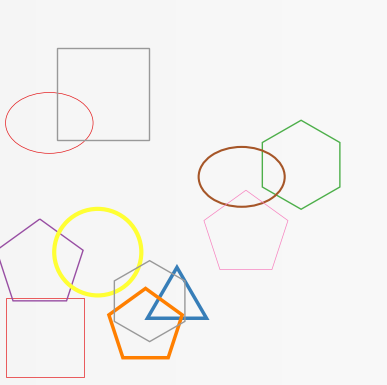[{"shape": "square", "thickness": 0.5, "radius": 0.51, "center": [0.116, 0.124]}, {"shape": "oval", "thickness": 0.5, "radius": 0.56, "center": [0.127, 0.681]}, {"shape": "triangle", "thickness": 2.5, "radius": 0.44, "center": [0.457, 0.217]}, {"shape": "hexagon", "thickness": 1, "radius": 0.58, "center": [0.777, 0.572]}, {"shape": "pentagon", "thickness": 1, "radius": 0.59, "center": [0.103, 0.314]}, {"shape": "pentagon", "thickness": 2.5, "radius": 0.5, "center": [0.376, 0.151]}, {"shape": "circle", "thickness": 3, "radius": 0.56, "center": [0.252, 0.345]}, {"shape": "oval", "thickness": 1.5, "radius": 0.56, "center": [0.624, 0.541]}, {"shape": "pentagon", "thickness": 0.5, "radius": 0.57, "center": [0.635, 0.392]}, {"shape": "square", "thickness": 1, "radius": 0.59, "center": [0.267, 0.755]}, {"shape": "hexagon", "thickness": 1, "radius": 0.53, "center": [0.386, 0.218]}]